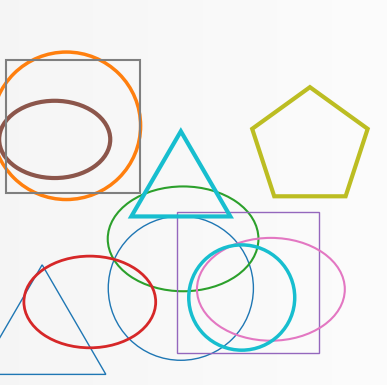[{"shape": "circle", "thickness": 1, "radius": 0.94, "center": [0.467, 0.251]}, {"shape": "triangle", "thickness": 1, "radius": 0.95, "center": [0.109, 0.122]}, {"shape": "circle", "thickness": 2.5, "radius": 0.96, "center": [0.171, 0.673]}, {"shape": "oval", "thickness": 1.5, "radius": 0.97, "center": [0.472, 0.38]}, {"shape": "oval", "thickness": 2, "radius": 0.85, "center": [0.232, 0.216]}, {"shape": "square", "thickness": 1, "radius": 0.91, "center": [0.639, 0.267]}, {"shape": "oval", "thickness": 3, "radius": 0.72, "center": [0.141, 0.638]}, {"shape": "oval", "thickness": 1.5, "radius": 0.95, "center": [0.699, 0.249]}, {"shape": "square", "thickness": 1.5, "radius": 0.87, "center": [0.188, 0.671]}, {"shape": "pentagon", "thickness": 3, "radius": 0.78, "center": [0.8, 0.617]}, {"shape": "triangle", "thickness": 3, "radius": 0.74, "center": [0.467, 0.512]}, {"shape": "circle", "thickness": 2.5, "radius": 0.68, "center": [0.624, 0.227]}]